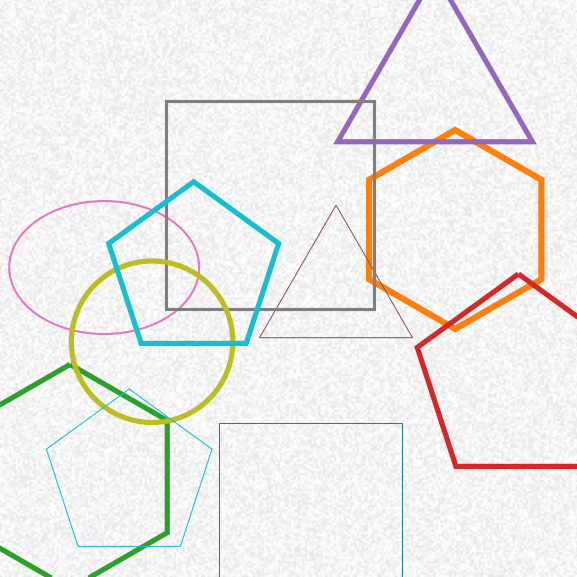[{"shape": "square", "thickness": 0.5, "radius": 0.79, "center": [0.538, 0.109]}, {"shape": "hexagon", "thickness": 3, "radius": 0.86, "center": [0.788, 0.602]}, {"shape": "hexagon", "thickness": 2.5, "radius": 0.97, "center": [0.121, 0.174]}, {"shape": "pentagon", "thickness": 2.5, "radius": 0.92, "center": [0.898, 0.341]}, {"shape": "triangle", "thickness": 2.5, "radius": 0.97, "center": [0.753, 0.851]}, {"shape": "triangle", "thickness": 0.5, "radius": 0.76, "center": [0.582, 0.491]}, {"shape": "oval", "thickness": 1, "radius": 0.82, "center": [0.18, 0.536]}, {"shape": "square", "thickness": 1.5, "radius": 0.9, "center": [0.468, 0.644]}, {"shape": "circle", "thickness": 2.5, "radius": 0.7, "center": [0.263, 0.407]}, {"shape": "pentagon", "thickness": 0.5, "radius": 0.75, "center": [0.224, 0.175]}, {"shape": "pentagon", "thickness": 2.5, "radius": 0.77, "center": [0.335, 0.53]}]